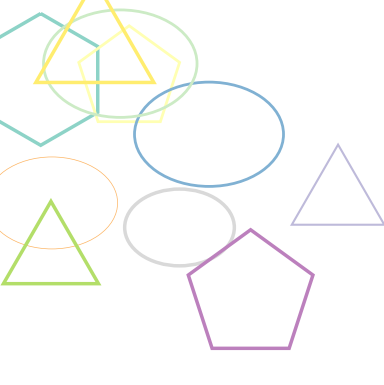[{"shape": "hexagon", "thickness": 2.5, "radius": 0.86, "center": [0.106, 0.794]}, {"shape": "pentagon", "thickness": 2, "radius": 0.69, "center": [0.336, 0.795]}, {"shape": "triangle", "thickness": 1.5, "radius": 0.69, "center": [0.878, 0.486]}, {"shape": "oval", "thickness": 2, "radius": 0.97, "center": [0.543, 0.651]}, {"shape": "oval", "thickness": 0.5, "radius": 0.85, "center": [0.135, 0.473]}, {"shape": "triangle", "thickness": 2.5, "radius": 0.71, "center": [0.132, 0.334]}, {"shape": "oval", "thickness": 2.5, "radius": 0.71, "center": [0.466, 0.409]}, {"shape": "pentagon", "thickness": 2.5, "radius": 0.85, "center": [0.651, 0.233]}, {"shape": "oval", "thickness": 2, "radius": 1.0, "center": [0.312, 0.835]}, {"shape": "triangle", "thickness": 2.5, "radius": 0.88, "center": [0.246, 0.874]}]